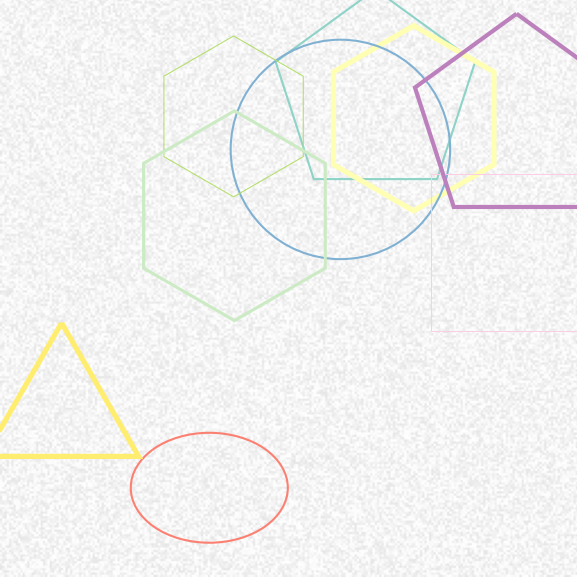[{"shape": "pentagon", "thickness": 1, "radius": 0.91, "center": [0.65, 0.836]}, {"shape": "hexagon", "thickness": 2.5, "radius": 0.8, "center": [0.716, 0.794]}, {"shape": "oval", "thickness": 1, "radius": 0.68, "center": [0.362, 0.155]}, {"shape": "circle", "thickness": 1, "radius": 0.95, "center": [0.589, 0.74]}, {"shape": "hexagon", "thickness": 0.5, "radius": 0.7, "center": [0.404, 0.798]}, {"shape": "square", "thickness": 0.5, "radius": 0.68, "center": [0.883, 0.563]}, {"shape": "pentagon", "thickness": 2, "radius": 0.92, "center": [0.894, 0.79]}, {"shape": "hexagon", "thickness": 1.5, "radius": 0.91, "center": [0.406, 0.626]}, {"shape": "triangle", "thickness": 2.5, "radius": 0.77, "center": [0.107, 0.286]}]